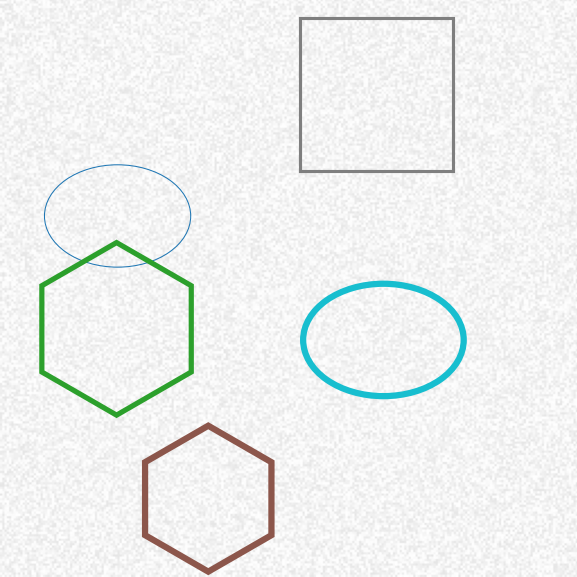[{"shape": "oval", "thickness": 0.5, "radius": 0.63, "center": [0.204, 0.625]}, {"shape": "hexagon", "thickness": 2.5, "radius": 0.75, "center": [0.202, 0.43]}, {"shape": "hexagon", "thickness": 3, "radius": 0.63, "center": [0.361, 0.136]}, {"shape": "square", "thickness": 1.5, "radius": 0.66, "center": [0.652, 0.836]}, {"shape": "oval", "thickness": 3, "radius": 0.7, "center": [0.664, 0.41]}]